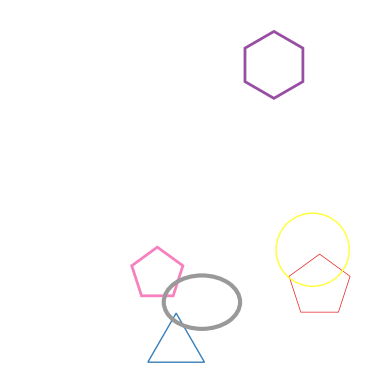[{"shape": "pentagon", "thickness": 0.5, "radius": 0.42, "center": [0.83, 0.257]}, {"shape": "triangle", "thickness": 1, "radius": 0.42, "center": [0.458, 0.102]}, {"shape": "hexagon", "thickness": 2, "radius": 0.43, "center": [0.712, 0.831]}, {"shape": "circle", "thickness": 1, "radius": 0.47, "center": [0.812, 0.351]}, {"shape": "pentagon", "thickness": 2, "radius": 0.35, "center": [0.409, 0.288]}, {"shape": "oval", "thickness": 3, "radius": 0.5, "center": [0.524, 0.215]}]